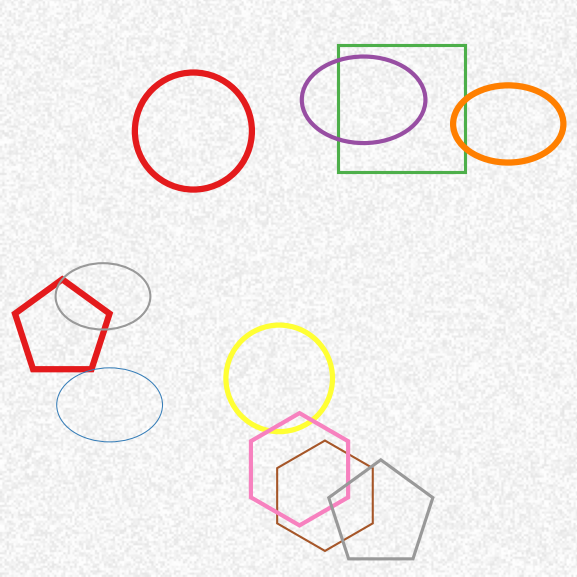[{"shape": "circle", "thickness": 3, "radius": 0.51, "center": [0.335, 0.772]}, {"shape": "pentagon", "thickness": 3, "radius": 0.43, "center": [0.108, 0.429]}, {"shape": "oval", "thickness": 0.5, "radius": 0.46, "center": [0.19, 0.298]}, {"shape": "square", "thickness": 1.5, "radius": 0.55, "center": [0.695, 0.811]}, {"shape": "oval", "thickness": 2, "radius": 0.54, "center": [0.63, 0.826]}, {"shape": "oval", "thickness": 3, "radius": 0.48, "center": [0.88, 0.784]}, {"shape": "circle", "thickness": 2.5, "radius": 0.46, "center": [0.483, 0.344]}, {"shape": "hexagon", "thickness": 1, "radius": 0.48, "center": [0.563, 0.141]}, {"shape": "hexagon", "thickness": 2, "radius": 0.49, "center": [0.519, 0.187]}, {"shape": "oval", "thickness": 1, "radius": 0.41, "center": [0.178, 0.486]}, {"shape": "pentagon", "thickness": 1.5, "radius": 0.47, "center": [0.659, 0.108]}]